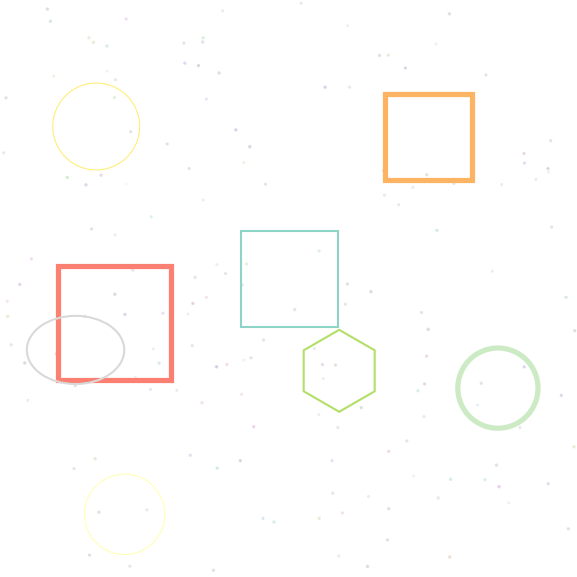[{"shape": "square", "thickness": 1, "radius": 0.42, "center": [0.501, 0.516]}, {"shape": "circle", "thickness": 0.5, "radius": 0.35, "center": [0.216, 0.109]}, {"shape": "square", "thickness": 2.5, "radius": 0.49, "center": [0.198, 0.439]}, {"shape": "square", "thickness": 2.5, "radius": 0.37, "center": [0.742, 0.762]}, {"shape": "hexagon", "thickness": 1, "radius": 0.35, "center": [0.587, 0.357]}, {"shape": "oval", "thickness": 1, "radius": 0.42, "center": [0.131, 0.393]}, {"shape": "circle", "thickness": 2.5, "radius": 0.35, "center": [0.862, 0.327]}, {"shape": "circle", "thickness": 0.5, "radius": 0.38, "center": [0.167, 0.78]}]